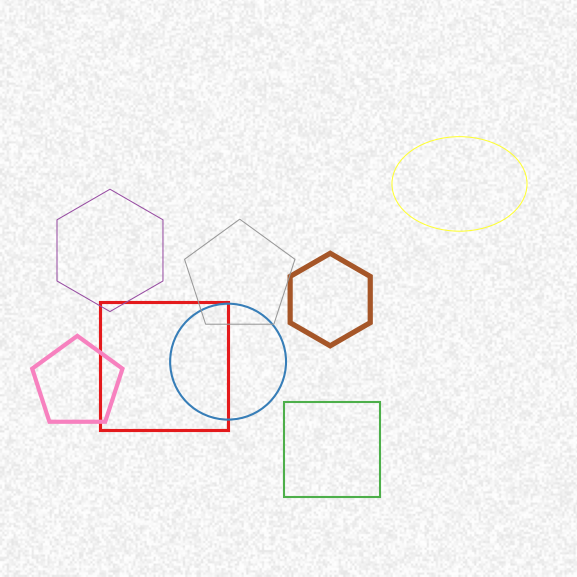[{"shape": "square", "thickness": 1.5, "radius": 0.55, "center": [0.283, 0.365]}, {"shape": "circle", "thickness": 1, "radius": 0.5, "center": [0.395, 0.373]}, {"shape": "square", "thickness": 1, "radius": 0.41, "center": [0.575, 0.221]}, {"shape": "hexagon", "thickness": 0.5, "radius": 0.53, "center": [0.19, 0.566]}, {"shape": "oval", "thickness": 0.5, "radius": 0.58, "center": [0.796, 0.681]}, {"shape": "hexagon", "thickness": 2.5, "radius": 0.4, "center": [0.572, 0.48]}, {"shape": "pentagon", "thickness": 2, "radius": 0.41, "center": [0.134, 0.335]}, {"shape": "pentagon", "thickness": 0.5, "radius": 0.5, "center": [0.415, 0.519]}]